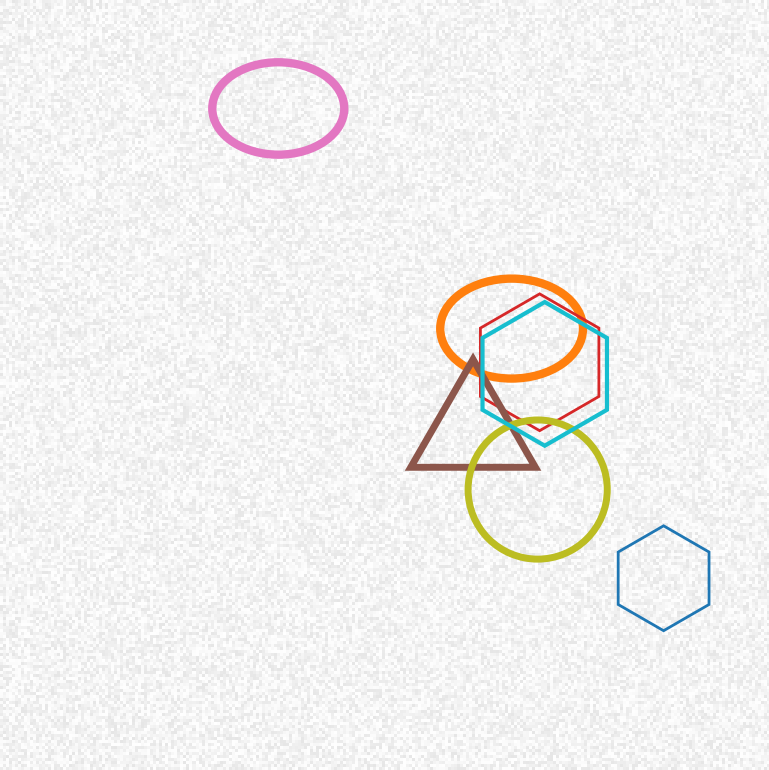[{"shape": "hexagon", "thickness": 1, "radius": 0.34, "center": [0.862, 0.249]}, {"shape": "oval", "thickness": 3, "radius": 0.46, "center": [0.664, 0.573]}, {"shape": "hexagon", "thickness": 1, "radius": 0.44, "center": [0.701, 0.529]}, {"shape": "triangle", "thickness": 2.5, "radius": 0.47, "center": [0.614, 0.44]}, {"shape": "oval", "thickness": 3, "radius": 0.43, "center": [0.361, 0.859]}, {"shape": "circle", "thickness": 2.5, "radius": 0.45, "center": [0.698, 0.364]}, {"shape": "hexagon", "thickness": 1.5, "radius": 0.47, "center": [0.707, 0.514]}]